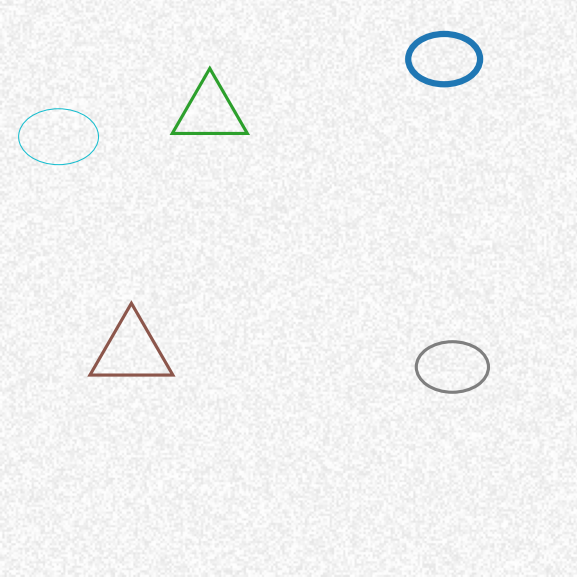[{"shape": "oval", "thickness": 3, "radius": 0.31, "center": [0.769, 0.897]}, {"shape": "triangle", "thickness": 1.5, "radius": 0.38, "center": [0.363, 0.806]}, {"shape": "triangle", "thickness": 1.5, "radius": 0.41, "center": [0.228, 0.391]}, {"shape": "oval", "thickness": 1.5, "radius": 0.31, "center": [0.783, 0.364]}, {"shape": "oval", "thickness": 0.5, "radius": 0.35, "center": [0.101, 0.762]}]